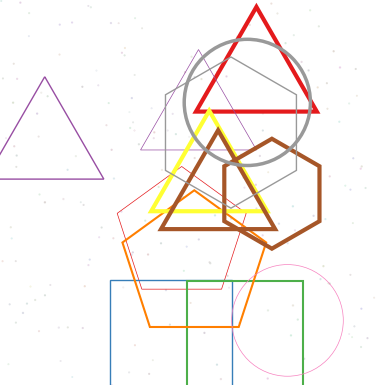[{"shape": "pentagon", "thickness": 0.5, "radius": 0.88, "center": [0.472, 0.391]}, {"shape": "triangle", "thickness": 3, "radius": 0.91, "center": [0.666, 0.801]}, {"shape": "square", "thickness": 1, "radius": 0.79, "center": [0.444, 0.116]}, {"shape": "square", "thickness": 1.5, "radius": 0.75, "center": [0.635, 0.12]}, {"shape": "triangle", "thickness": 0.5, "radius": 0.87, "center": [0.516, 0.697]}, {"shape": "triangle", "thickness": 1, "radius": 0.89, "center": [0.116, 0.623]}, {"shape": "pentagon", "thickness": 1.5, "radius": 0.98, "center": [0.505, 0.309]}, {"shape": "triangle", "thickness": 3, "radius": 0.87, "center": [0.543, 0.538]}, {"shape": "triangle", "thickness": 3, "radius": 0.86, "center": [0.566, 0.49]}, {"shape": "hexagon", "thickness": 3, "radius": 0.71, "center": [0.706, 0.497]}, {"shape": "circle", "thickness": 0.5, "radius": 0.73, "center": [0.747, 0.168]}, {"shape": "hexagon", "thickness": 1, "radius": 0.98, "center": [0.6, 0.656]}, {"shape": "circle", "thickness": 2.5, "radius": 0.82, "center": [0.642, 0.734]}]